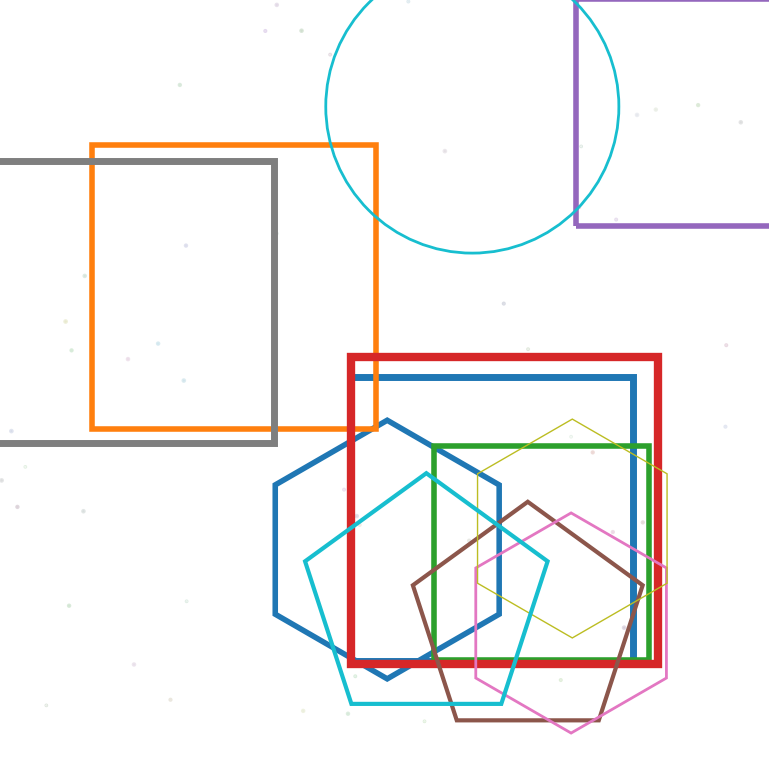[{"shape": "square", "thickness": 2.5, "radius": 0.92, "center": [0.638, 0.326]}, {"shape": "hexagon", "thickness": 2, "radius": 0.84, "center": [0.503, 0.286]}, {"shape": "square", "thickness": 2, "radius": 0.92, "center": [0.304, 0.627]}, {"shape": "square", "thickness": 2, "radius": 0.7, "center": [0.703, 0.282]}, {"shape": "square", "thickness": 3, "radius": 1.0, "center": [0.655, 0.337]}, {"shape": "square", "thickness": 2, "radius": 0.74, "center": [0.895, 0.853]}, {"shape": "pentagon", "thickness": 1.5, "radius": 0.78, "center": [0.685, 0.191]}, {"shape": "hexagon", "thickness": 1, "radius": 0.71, "center": [0.742, 0.191]}, {"shape": "square", "thickness": 2.5, "radius": 0.91, "center": [0.173, 0.608]}, {"shape": "hexagon", "thickness": 0.5, "radius": 0.71, "center": [0.743, 0.314]}, {"shape": "pentagon", "thickness": 1.5, "radius": 0.83, "center": [0.554, 0.22]}, {"shape": "circle", "thickness": 1, "radius": 0.95, "center": [0.613, 0.862]}]